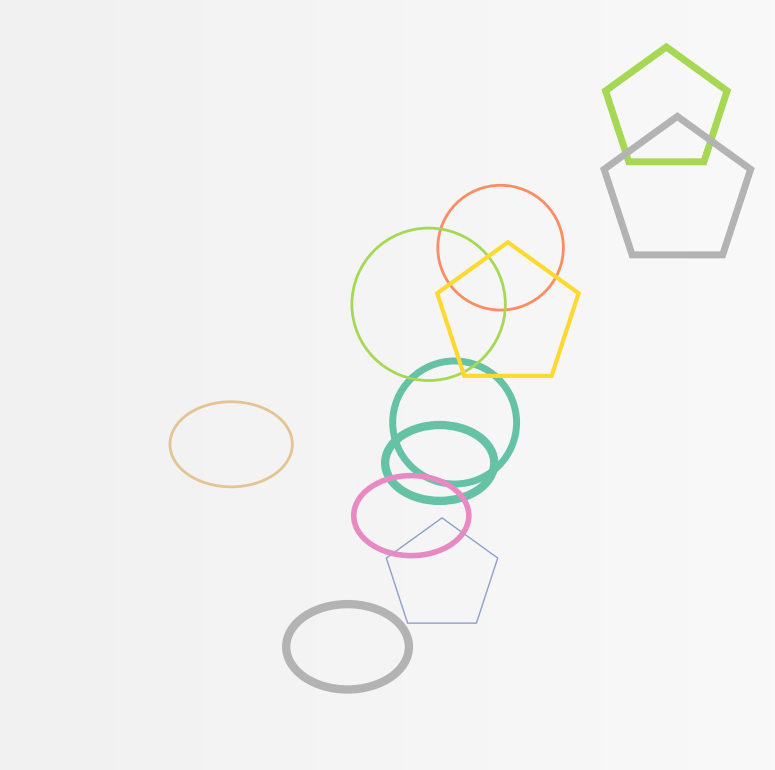[{"shape": "circle", "thickness": 2.5, "radius": 0.4, "center": [0.587, 0.451]}, {"shape": "oval", "thickness": 3, "radius": 0.35, "center": [0.567, 0.399]}, {"shape": "circle", "thickness": 1, "radius": 0.41, "center": [0.646, 0.678]}, {"shape": "pentagon", "thickness": 0.5, "radius": 0.38, "center": [0.57, 0.252]}, {"shape": "oval", "thickness": 2, "radius": 0.37, "center": [0.531, 0.33]}, {"shape": "pentagon", "thickness": 2.5, "radius": 0.41, "center": [0.86, 0.857]}, {"shape": "circle", "thickness": 1, "radius": 0.5, "center": [0.553, 0.605]}, {"shape": "pentagon", "thickness": 1.5, "radius": 0.48, "center": [0.655, 0.589]}, {"shape": "oval", "thickness": 1, "radius": 0.39, "center": [0.298, 0.423]}, {"shape": "oval", "thickness": 3, "radius": 0.4, "center": [0.448, 0.16]}, {"shape": "pentagon", "thickness": 2.5, "radius": 0.5, "center": [0.874, 0.749]}]